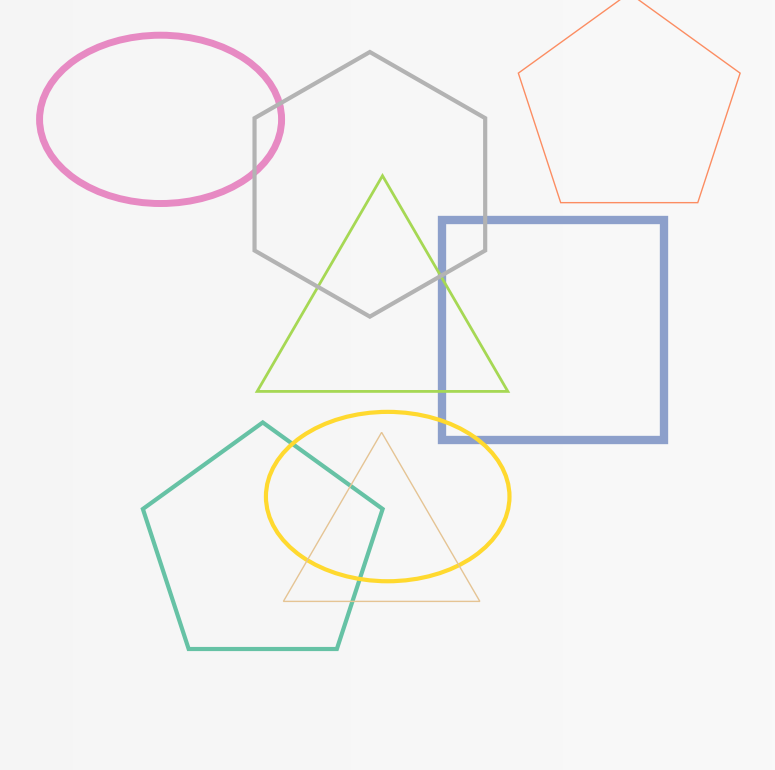[{"shape": "pentagon", "thickness": 1.5, "radius": 0.81, "center": [0.339, 0.289]}, {"shape": "pentagon", "thickness": 0.5, "radius": 0.75, "center": [0.812, 0.859]}, {"shape": "square", "thickness": 3, "radius": 0.72, "center": [0.713, 0.572]}, {"shape": "oval", "thickness": 2.5, "radius": 0.78, "center": [0.207, 0.845]}, {"shape": "triangle", "thickness": 1, "radius": 0.93, "center": [0.494, 0.585]}, {"shape": "oval", "thickness": 1.5, "radius": 0.79, "center": [0.5, 0.355]}, {"shape": "triangle", "thickness": 0.5, "radius": 0.73, "center": [0.492, 0.292]}, {"shape": "hexagon", "thickness": 1.5, "radius": 0.86, "center": [0.477, 0.761]}]